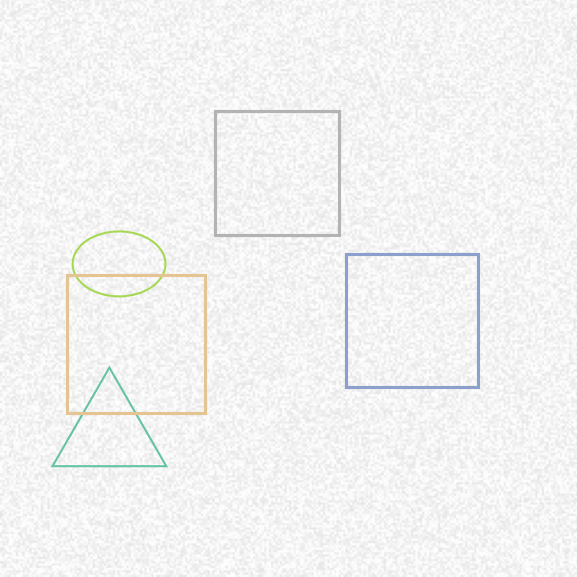[{"shape": "triangle", "thickness": 1, "radius": 0.57, "center": [0.189, 0.249]}, {"shape": "square", "thickness": 1.5, "radius": 0.57, "center": [0.713, 0.444]}, {"shape": "oval", "thickness": 1, "radius": 0.4, "center": [0.206, 0.542]}, {"shape": "square", "thickness": 1.5, "radius": 0.59, "center": [0.236, 0.404]}, {"shape": "square", "thickness": 1.5, "radius": 0.54, "center": [0.48, 0.7]}]